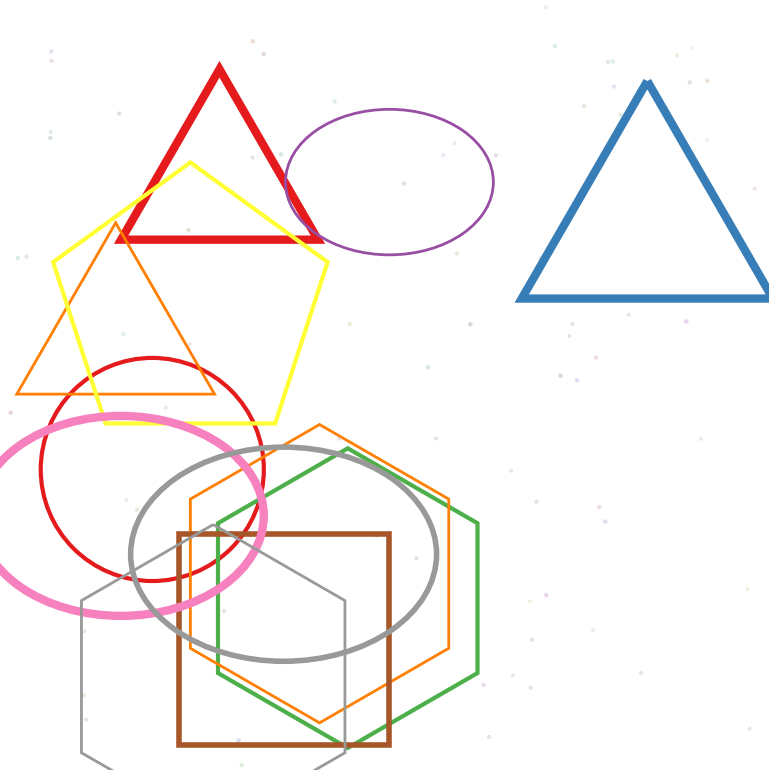[{"shape": "triangle", "thickness": 3, "radius": 0.74, "center": [0.285, 0.763]}, {"shape": "circle", "thickness": 1.5, "radius": 0.72, "center": [0.198, 0.39]}, {"shape": "triangle", "thickness": 3, "radius": 0.94, "center": [0.841, 0.706]}, {"shape": "hexagon", "thickness": 1.5, "radius": 0.97, "center": [0.452, 0.223]}, {"shape": "oval", "thickness": 1, "radius": 0.67, "center": [0.506, 0.764]}, {"shape": "hexagon", "thickness": 1, "radius": 0.97, "center": [0.415, 0.255]}, {"shape": "triangle", "thickness": 1, "radius": 0.74, "center": [0.15, 0.562]}, {"shape": "pentagon", "thickness": 1.5, "radius": 0.94, "center": [0.247, 0.602]}, {"shape": "square", "thickness": 2, "radius": 0.68, "center": [0.369, 0.17]}, {"shape": "oval", "thickness": 3, "radius": 0.93, "center": [0.157, 0.33]}, {"shape": "oval", "thickness": 2, "radius": 0.99, "center": [0.368, 0.28]}, {"shape": "hexagon", "thickness": 1, "radius": 0.99, "center": [0.277, 0.121]}]